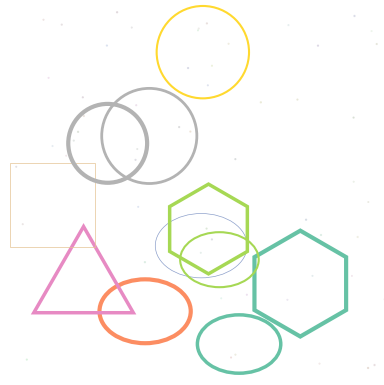[{"shape": "hexagon", "thickness": 3, "radius": 0.69, "center": [0.78, 0.263]}, {"shape": "oval", "thickness": 2.5, "radius": 0.54, "center": [0.621, 0.106]}, {"shape": "oval", "thickness": 3, "radius": 0.59, "center": [0.377, 0.191]}, {"shape": "oval", "thickness": 0.5, "radius": 0.6, "center": [0.523, 0.362]}, {"shape": "triangle", "thickness": 2.5, "radius": 0.75, "center": [0.217, 0.262]}, {"shape": "hexagon", "thickness": 2.5, "radius": 0.58, "center": [0.542, 0.405]}, {"shape": "oval", "thickness": 1.5, "radius": 0.51, "center": [0.57, 0.325]}, {"shape": "circle", "thickness": 1.5, "radius": 0.6, "center": [0.527, 0.865]}, {"shape": "square", "thickness": 0.5, "radius": 0.55, "center": [0.137, 0.467]}, {"shape": "circle", "thickness": 3, "radius": 0.51, "center": [0.28, 0.628]}, {"shape": "circle", "thickness": 2, "radius": 0.62, "center": [0.388, 0.647]}]